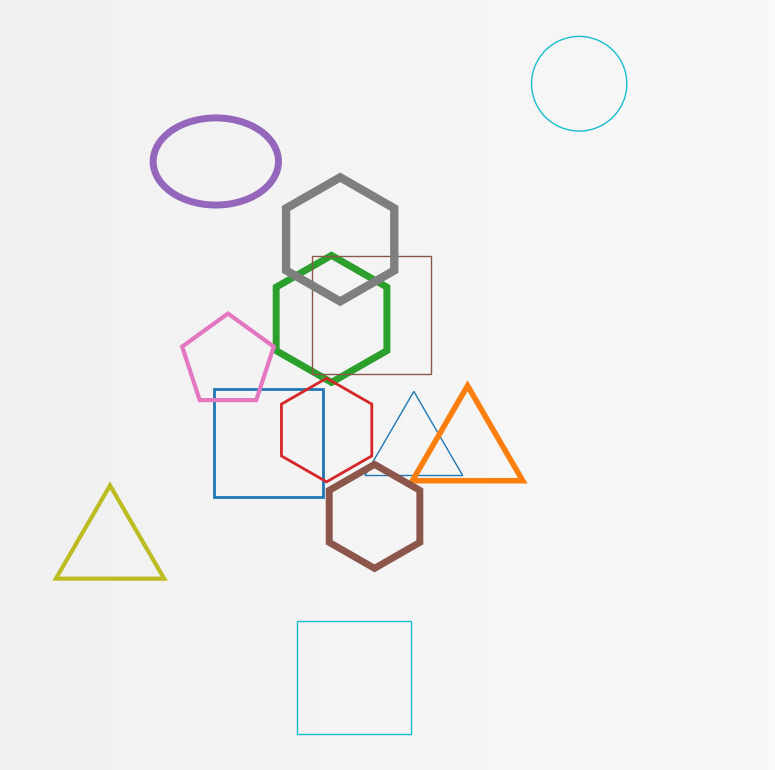[{"shape": "square", "thickness": 1, "radius": 0.35, "center": [0.346, 0.425]}, {"shape": "triangle", "thickness": 0.5, "radius": 0.36, "center": [0.534, 0.419]}, {"shape": "triangle", "thickness": 2, "radius": 0.41, "center": [0.603, 0.417]}, {"shape": "hexagon", "thickness": 2.5, "radius": 0.41, "center": [0.428, 0.586]}, {"shape": "hexagon", "thickness": 1, "radius": 0.34, "center": [0.421, 0.442]}, {"shape": "oval", "thickness": 2.5, "radius": 0.4, "center": [0.278, 0.79]}, {"shape": "hexagon", "thickness": 2.5, "radius": 0.34, "center": [0.483, 0.329]}, {"shape": "square", "thickness": 0.5, "radius": 0.38, "center": [0.48, 0.591]}, {"shape": "pentagon", "thickness": 1.5, "radius": 0.31, "center": [0.294, 0.531]}, {"shape": "hexagon", "thickness": 3, "radius": 0.4, "center": [0.439, 0.689]}, {"shape": "triangle", "thickness": 1.5, "radius": 0.4, "center": [0.142, 0.289]}, {"shape": "square", "thickness": 0.5, "radius": 0.37, "center": [0.457, 0.12]}, {"shape": "circle", "thickness": 0.5, "radius": 0.31, "center": [0.747, 0.891]}]